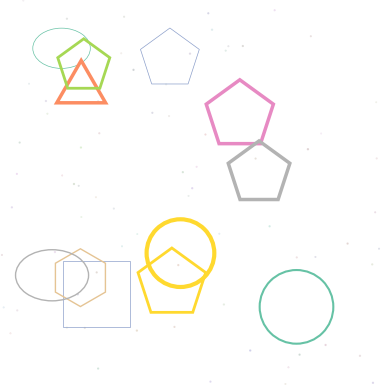[{"shape": "circle", "thickness": 1.5, "radius": 0.48, "center": [0.77, 0.203]}, {"shape": "oval", "thickness": 0.5, "radius": 0.37, "center": [0.16, 0.875]}, {"shape": "triangle", "thickness": 2.5, "radius": 0.37, "center": [0.211, 0.77]}, {"shape": "square", "thickness": 0.5, "radius": 0.43, "center": [0.25, 0.236]}, {"shape": "pentagon", "thickness": 0.5, "radius": 0.4, "center": [0.441, 0.847]}, {"shape": "pentagon", "thickness": 2.5, "radius": 0.46, "center": [0.623, 0.701]}, {"shape": "pentagon", "thickness": 2, "radius": 0.36, "center": [0.218, 0.828]}, {"shape": "pentagon", "thickness": 2, "radius": 0.46, "center": [0.446, 0.263]}, {"shape": "circle", "thickness": 3, "radius": 0.44, "center": [0.469, 0.343]}, {"shape": "hexagon", "thickness": 1, "radius": 0.37, "center": [0.209, 0.279]}, {"shape": "pentagon", "thickness": 2.5, "radius": 0.42, "center": [0.673, 0.55]}, {"shape": "oval", "thickness": 1, "radius": 0.47, "center": [0.135, 0.285]}]